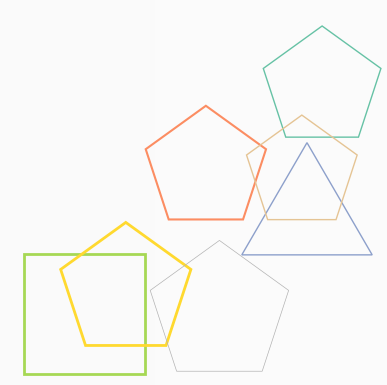[{"shape": "pentagon", "thickness": 1, "radius": 0.8, "center": [0.831, 0.773]}, {"shape": "pentagon", "thickness": 1.5, "radius": 0.82, "center": [0.531, 0.562]}, {"shape": "triangle", "thickness": 1, "radius": 0.97, "center": [0.792, 0.435]}, {"shape": "square", "thickness": 2, "radius": 0.78, "center": [0.218, 0.184]}, {"shape": "pentagon", "thickness": 2, "radius": 0.88, "center": [0.325, 0.246]}, {"shape": "pentagon", "thickness": 1, "radius": 0.75, "center": [0.779, 0.551]}, {"shape": "pentagon", "thickness": 0.5, "radius": 0.94, "center": [0.566, 0.188]}]